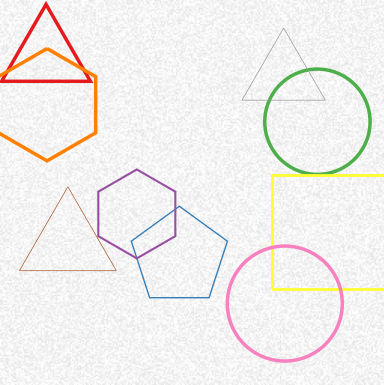[{"shape": "triangle", "thickness": 2.5, "radius": 0.67, "center": [0.12, 0.855]}, {"shape": "pentagon", "thickness": 1, "radius": 0.66, "center": [0.466, 0.333]}, {"shape": "circle", "thickness": 2.5, "radius": 0.68, "center": [0.824, 0.684]}, {"shape": "hexagon", "thickness": 1.5, "radius": 0.58, "center": [0.355, 0.444]}, {"shape": "hexagon", "thickness": 2.5, "radius": 0.73, "center": [0.122, 0.728]}, {"shape": "square", "thickness": 2, "radius": 0.74, "center": [0.853, 0.398]}, {"shape": "triangle", "thickness": 0.5, "radius": 0.73, "center": [0.176, 0.37]}, {"shape": "circle", "thickness": 2.5, "radius": 0.75, "center": [0.74, 0.212]}, {"shape": "triangle", "thickness": 0.5, "radius": 0.63, "center": [0.737, 0.802]}]